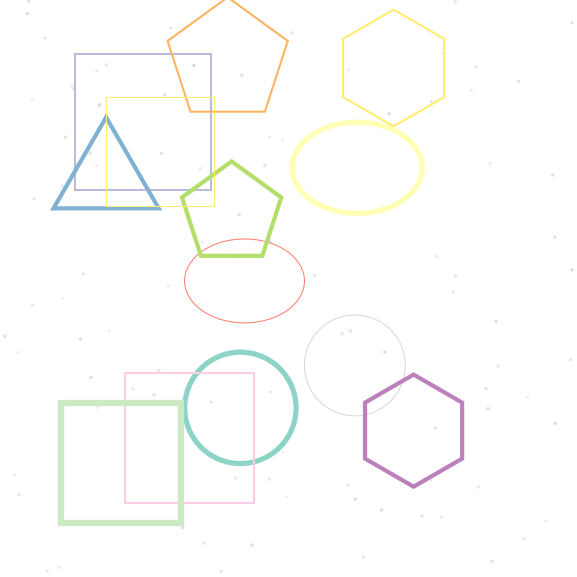[{"shape": "circle", "thickness": 2.5, "radius": 0.48, "center": [0.416, 0.293]}, {"shape": "oval", "thickness": 2.5, "radius": 0.56, "center": [0.619, 0.709]}, {"shape": "square", "thickness": 1, "radius": 0.59, "center": [0.247, 0.788]}, {"shape": "oval", "thickness": 0.5, "radius": 0.52, "center": [0.423, 0.513]}, {"shape": "triangle", "thickness": 2, "radius": 0.53, "center": [0.184, 0.691]}, {"shape": "pentagon", "thickness": 1, "radius": 0.55, "center": [0.394, 0.894]}, {"shape": "pentagon", "thickness": 2, "radius": 0.45, "center": [0.401, 0.629]}, {"shape": "square", "thickness": 1, "radius": 0.56, "center": [0.329, 0.241]}, {"shape": "circle", "thickness": 0.5, "radius": 0.44, "center": [0.614, 0.366]}, {"shape": "hexagon", "thickness": 2, "radius": 0.49, "center": [0.716, 0.253]}, {"shape": "square", "thickness": 3, "radius": 0.52, "center": [0.21, 0.197]}, {"shape": "square", "thickness": 0.5, "radius": 0.47, "center": [0.277, 0.737]}, {"shape": "hexagon", "thickness": 1, "radius": 0.5, "center": [0.682, 0.881]}]